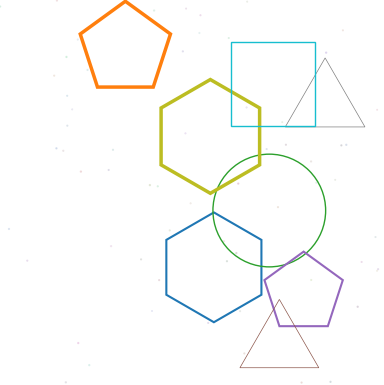[{"shape": "hexagon", "thickness": 1.5, "radius": 0.71, "center": [0.556, 0.306]}, {"shape": "pentagon", "thickness": 2.5, "radius": 0.62, "center": [0.326, 0.874]}, {"shape": "circle", "thickness": 1, "radius": 0.73, "center": [0.699, 0.453]}, {"shape": "pentagon", "thickness": 1.5, "radius": 0.54, "center": [0.789, 0.239]}, {"shape": "triangle", "thickness": 0.5, "radius": 0.59, "center": [0.726, 0.104]}, {"shape": "triangle", "thickness": 0.5, "radius": 0.6, "center": [0.844, 0.73]}, {"shape": "hexagon", "thickness": 2.5, "radius": 0.74, "center": [0.546, 0.646]}, {"shape": "square", "thickness": 1, "radius": 0.54, "center": [0.709, 0.781]}]